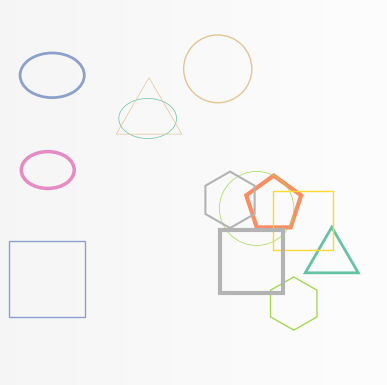[{"shape": "triangle", "thickness": 2, "radius": 0.39, "center": [0.856, 0.331]}, {"shape": "oval", "thickness": 0.5, "radius": 0.37, "center": [0.381, 0.692]}, {"shape": "pentagon", "thickness": 3, "radius": 0.37, "center": [0.706, 0.47]}, {"shape": "square", "thickness": 1, "radius": 0.49, "center": [0.121, 0.276]}, {"shape": "oval", "thickness": 2, "radius": 0.41, "center": [0.135, 0.804]}, {"shape": "oval", "thickness": 2.5, "radius": 0.34, "center": [0.123, 0.558]}, {"shape": "circle", "thickness": 0.5, "radius": 0.48, "center": [0.662, 0.459]}, {"shape": "hexagon", "thickness": 1, "radius": 0.35, "center": [0.758, 0.212]}, {"shape": "square", "thickness": 1, "radius": 0.39, "center": [0.782, 0.427]}, {"shape": "circle", "thickness": 1, "radius": 0.44, "center": [0.562, 0.821]}, {"shape": "triangle", "thickness": 0.5, "radius": 0.49, "center": [0.385, 0.7]}, {"shape": "square", "thickness": 3, "radius": 0.41, "center": [0.649, 0.322]}, {"shape": "hexagon", "thickness": 1.5, "radius": 0.37, "center": [0.594, 0.481]}]